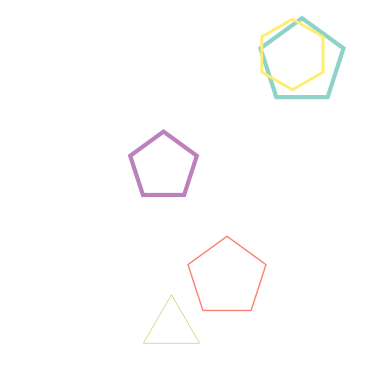[{"shape": "pentagon", "thickness": 3, "radius": 0.57, "center": [0.784, 0.839]}, {"shape": "pentagon", "thickness": 1, "radius": 0.53, "center": [0.59, 0.28]}, {"shape": "triangle", "thickness": 0.5, "radius": 0.42, "center": [0.445, 0.15]}, {"shape": "pentagon", "thickness": 3, "radius": 0.45, "center": [0.425, 0.567]}, {"shape": "hexagon", "thickness": 2, "radius": 0.46, "center": [0.76, 0.859]}]